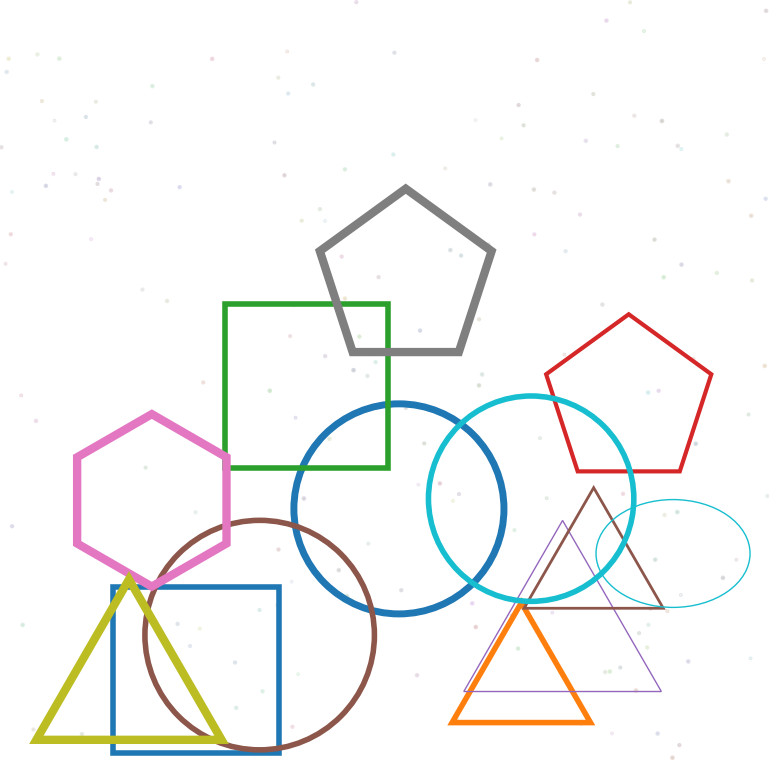[{"shape": "square", "thickness": 2, "radius": 0.54, "center": [0.255, 0.13]}, {"shape": "circle", "thickness": 2.5, "radius": 0.68, "center": [0.518, 0.339]}, {"shape": "triangle", "thickness": 2, "radius": 0.52, "center": [0.677, 0.113]}, {"shape": "square", "thickness": 2, "radius": 0.53, "center": [0.398, 0.499]}, {"shape": "pentagon", "thickness": 1.5, "radius": 0.56, "center": [0.817, 0.479]}, {"shape": "triangle", "thickness": 0.5, "radius": 0.74, "center": [0.731, 0.176]}, {"shape": "circle", "thickness": 2, "radius": 0.75, "center": [0.337, 0.175]}, {"shape": "triangle", "thickness": 1, "radius": 0.52, "center": [0.771, 0.262]}, {"shape": "hexagon", "thickness": 3, "radius": 0.56, "center": [0.197, 0.35]}, {"shape": "pentagon", "thickness": 3, "radius": 0.59, "center": [0.527, 0.638]}, {"shape": "triangle", "thickness": 3, "radius": 0.69, "center": [0.168, 0.109]}, {"shape": "circle", "thickness": 2, "radius": 0.67, "center": [0.69, 0.352]}, {"shape": "oval", "thickness": 0.5, "radius": 0.5, "center": [0.874, 0.281]}]